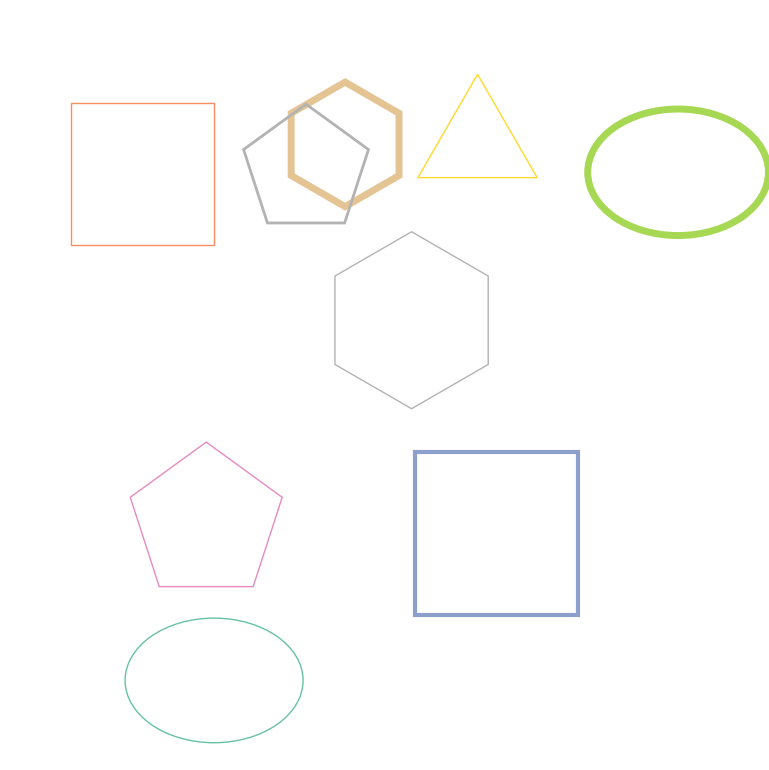[{"shape": "oval", "thickness": 0.5, "radius": 0.58, "center": [0.278, 0.116]}, {"shape": "square", "thickness": 0.5, "radius": 0.46, "center": [0.186, 0.774]}, {"shape": "square", "thickness": 1.5, "radius": 0.53, "center": [0.645, 0.307]}, {"shape": "pentagon", "thickness": 0.5, "radius": 0.52, "center": [0.268, 0.322]}, {"shape": "oval", "thickness": 2.5, "radius": 0.59, "center": [0.881, 0.776]}, {"shape": "triangle", "thickness": 0.5, "radius": 0.45, "center": [0.62, 0.814]}, {"shape": "hexagon", "thickness": 2.5, "radius": 0.4, "center": [0.448, 0.812]}, {"shape": "hexagon", "thickness": 0.5, "radius": 0.57, "center": [0.535, 0.584]}, {"shape": "pentagon", "thickness": 1, "radius": 0.43, "center": [0.397, 0.779]}]